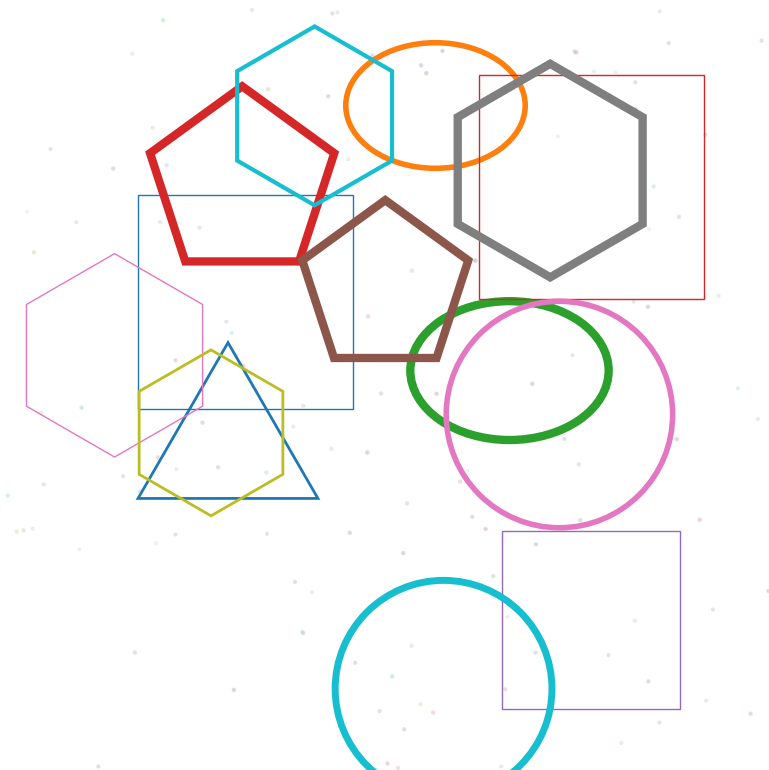[{"shape": "square", "thickness": 0.5, "radius": 0.7, "center": [0.319, 0.608]}, {"shape": "triangle", "thickness": 1, "radius": 0.67, "center": [0.296, 0.42]}, {"shape": "oval", "thickness": 2, "radius": 0.58, "center": [0.566, 0.863]}, {"shape": "oval", "thickness": 3, "radius": 0.64, "center": [0.662, 0.519]}, {"shape": "square", "thickness": 0.5, "radius": 0.73, "center": [0.768, 0.757]}, {"shape": "pentagon", "thickness": 3, "radius": 0.63, "center": [0.315, 0.762]}, {"shape": "square", "thickness": 0.5, "radius": 0.58, "center": [0.767, 0.195]}, {"shape": "pentagon", "thickness": 3, "radius": 0.57, "center": [0.5, 0.627]}, {"shape": "hexagon", "thickness": 0.5, "radius": 0.66, "center": [0.149, 0.539]}, {"shape": "circle", "thickness": 2, "radius": 0.74, "center": [0.727, 0.462]}, {"shape": "hexagon", "thickness": 3, "radius": 0.69, "center": [0.715, 0.779]}, {"shape": "hexagon", "thickness": 1, "radius": 0.54, "center": [0.274, 0.438]}, {"shape": "circle", "thickness": 2.5, "radius": 0.7, "center": [0.576, 0.105]}, {"shape": "hexagon", "thickness": 1.5, "radius": 0.58, "center": [0.409, 0.85]}]